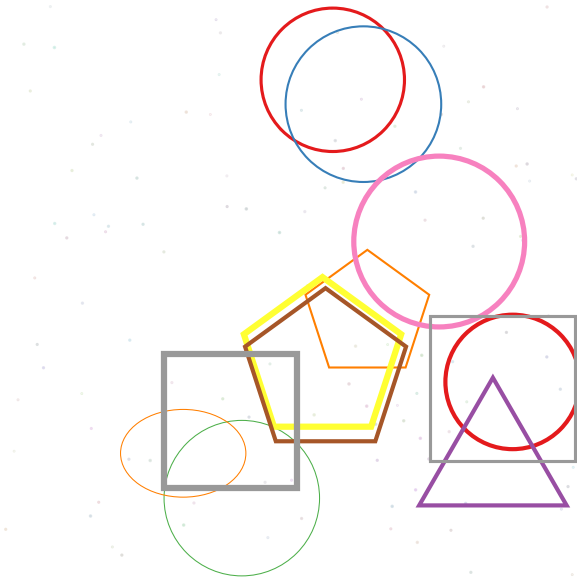[{"shape": "circle", "thickness": 2, "radius": 0.58, "center": [0.888, 0.338]}, {"shape": "circle", "thickness": 1.5, "radius": 0.62, "center": [0.576, 0.861]}, {"shape": "circle", "thickness": 1, "radius": 0.67, "center": [0.629, 0.819]}, {"shape": "circle", "thickness": 0.5, "radius": 0.67, "center": [0.419, 0.137]}, {"shape": "triangle", "thickness": 2, "radius": 0.74, "center": [0.854, 0.198]}, {"shape": "oval", "thickness": 0.5, "radius": 0.54, "center": [0.317, 0.214]}, {"shape": "pentagon", "thickness": 1, "radius": 0.56, "center": [0.636, 0.454]}, {"shape": "pentagon", "thickness": 3, "radius": 0.72, "center": [0.558, 0.376]}, {"shape": "pentagon", "thickness": 2, "radius": 0.73, "center": [0.564, 0.354]}, {"shape": "circle", "thickness": 2.5, "radius": 0.74, "center": [0.761, 0.581]}, {"shape": "square", "thickness": 1.5, "radius": 0.63, "center": [0.87, 0.327]}, {"shape": "square", "thickness": 3, "radius": 0.58, "center": [0.399, 0.27]}]